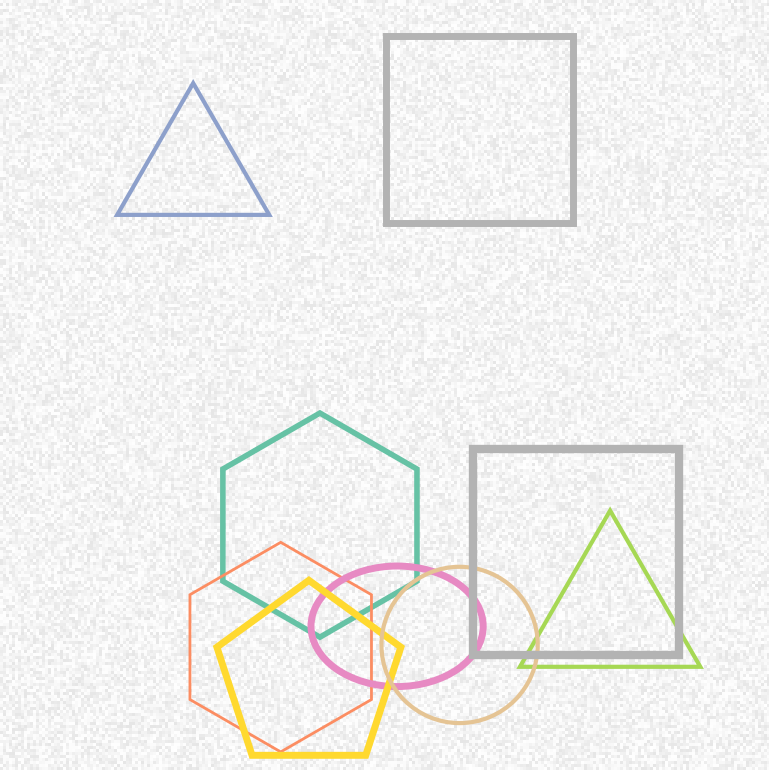[{"shape": "hexagon", "thickness": 2, "radius": 0.73, "center": [0.415, 0.318]}, {"shape": "hexagon", "thickness": 1, "radius": 0.68, "center": [0.365, 0.16]}, {"shape": "triangle", "thickness": 1.5, "radius": 0.57, "center": [0.251, 0.778]}, {"shape": "oval", "thickness": 2.5, "radius": 0.56, "center": [0.516, 0.187]}, {"shape": "triangle", "thickness": 1.5, "radius": 0.68, "center": [0.792, 0.202]}, {"shape": "pentagon", "thickness": 2.5, "radius": 0.63, "center": [0.401, 0.121]}, {"shape": "circle", "thickness": 1.5, "radius": 0.51, "center": [0.597, 0.162]}, {"shape": "square", "thickness": 2.5, "radius": 0.61, "center": [0.623, 0.832]}, {"shape": "square", "thickness": 3, "radius": 0.67, "center": [0.748, 0.283]}]